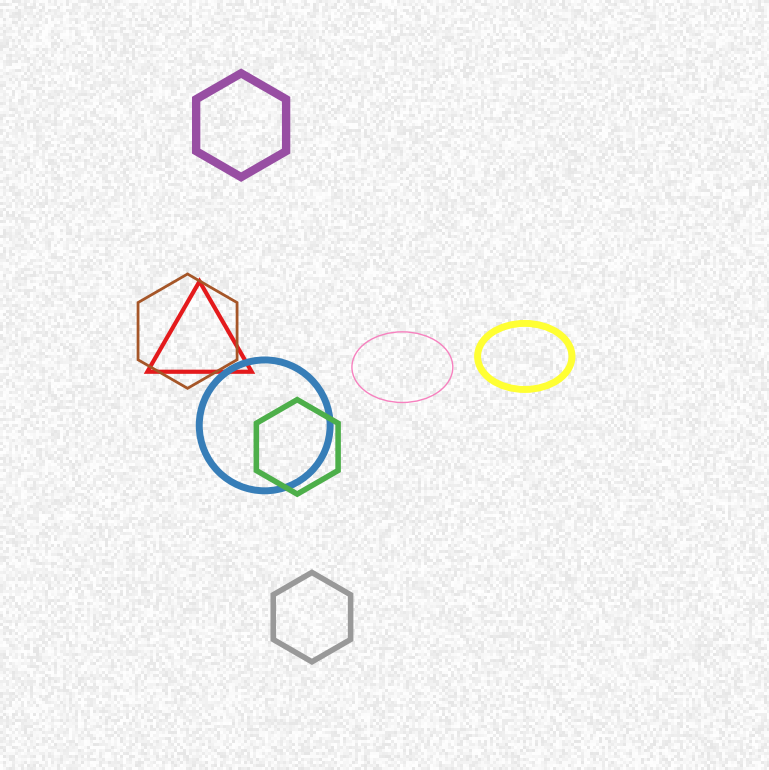[{"shape": "triangle", "thickness": 1.5, "radius": 0.39, "center": [0.259, 0.556]}, {"shape": "circle", "thickness": 2.5, "radius": 0.42, "center": [0.344, 0.448]}, {"shape": "hexagon", "thickness": 2, "radius": 0.31, "center": [0.386, 0.42]}, {"shape": "hexagon", "thickness": 3, "radius": 0.34, "center": [0.313, 0.837]}, {"shape": "oval", "thickness": 2.5, "radius": 0.31, "center": [0.682, 0.537]}, {"shape": "hexagon", "thickness": 1, "radius": 0.37, "center": [0.244, 0.57]}, {"shape": "oval", "thickness": 0.5, "radius": 0.33, "center": [0.523, 0.523]}, {"shape": "hexagon", "thickness": 2, "radius": 0.29, "center": [0.405, 0.199]}]